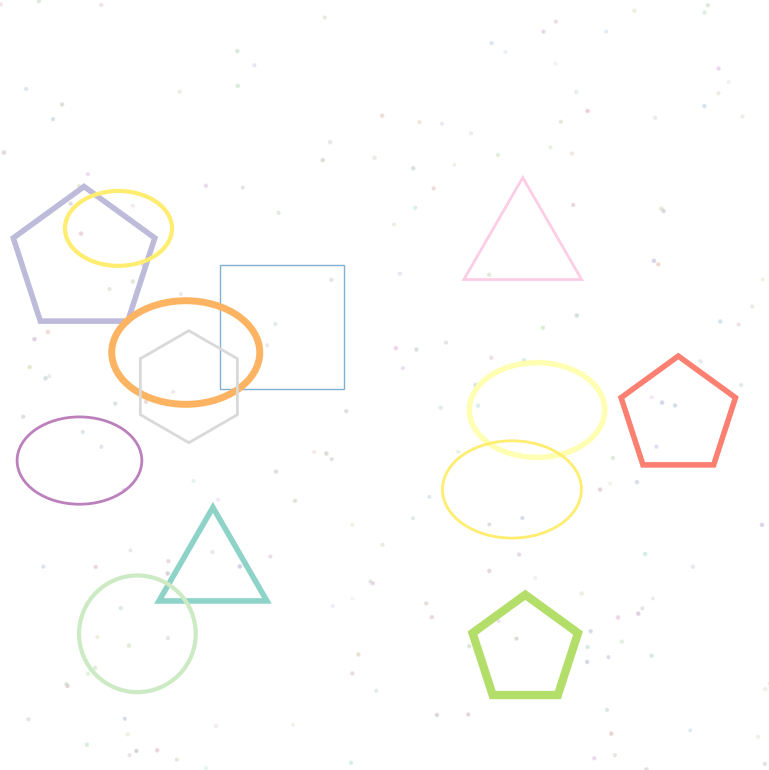[{"shape": "triangle", "thickness": 2, "radius": 0.4, "center": [0.277, 0.26]}, {"shape": "oval", "thickness": 2, "radius": 0.44, "center": [0.697, 0.468]}, {"shape": "pentagon", "thickness": 2, "radius": 0.48, "center": [0.109, 0.661]}, {"shape": "pentagon", "thickness": 2, "radius": 0.39, "center": [0.881, 0.459]}, {"shape": "square", "thickness": 0.5, "radius": 0.4, "center": [0.366, 0.576]}, {"shape": "oval", "thickness": 2.5, "radius": 0.48, "center": [0.241, 0.542]}, {"shape": "pentagon", "thickness": 3, "radius": 0.36, "center": [0.682, 0.156]}, {"shape": "triangle", "thickness": 1, "radius": 0.44, "center": [0.679, 0.681]}, {"shape": "hexagon", "thickness": 1, "radius": 0.36, "center": [0.245, 0.498]}, {"shape": "oval", "thickness": 1, "radius": 0.41, "center": [0.103, 0.402]}, {"shape": "circle", "thickness": 1.5, "radius": 0.38, "center": [0.178, 0.177]}, {"shape": "oval", "thickness": 1.5, "radius": 0.35, "center": [0.154, 0.703]}, {"shape": "oval", "thickness": 1, "radius": 0.45, "center": [0.665, 0.364]}]